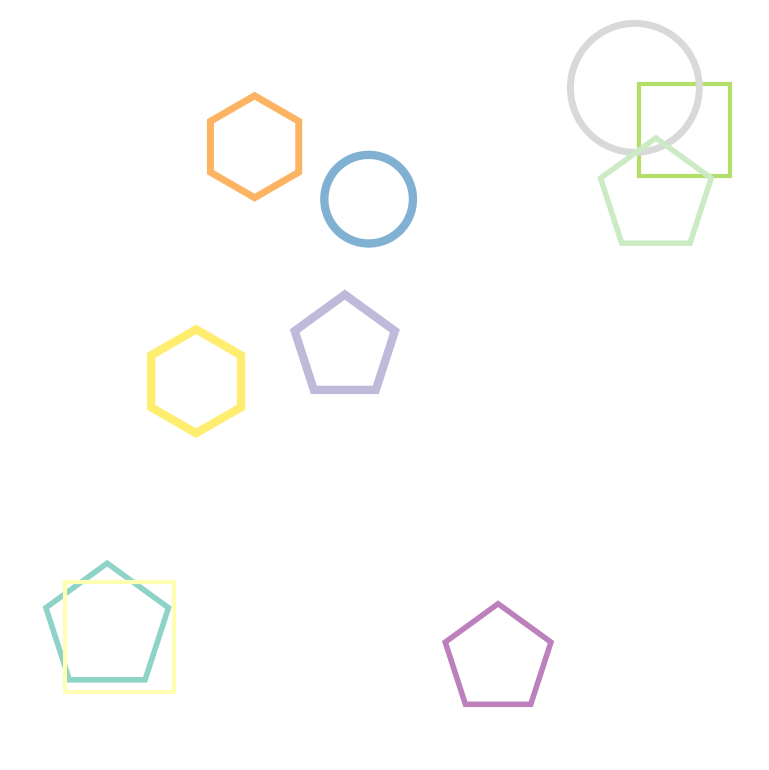[{"shape": "pentagon", "thickness": 2, "radius": 0.42, "center": [0.139, 0.185]}, {"shape": "square", "thickness": 1.5, "radius": 0.36, "center": [0.155, 0.173]}, {"shape": "pentagon", "thickness": 3, "radius": 0.34, "center": [0.448, 0.549]}, {"shape": "circle", "thickness": 3, "radius": 0.29, "center": [0.479, 0.741]}, {"shape": "hexagon", "thickness": 2.5, "radius": 0.33, "center": [0.331, 0.809]}, {"shape": "square", "thickness": 1.5, "radius": 0.3, "center": [0.889, 0.831]}, {"shape": "circle", "thickness": 2.5, "radius": 0.42, "center": [0.824, 0.886]}, {"shape": "pentagon", "thickness": 2, "radius": 0.36, "center": [0.647, 0.144]}, {"shape": "pentagon", "thickness": 2, "radius": 0.38, "center": [0.852, 0.745]}, {"shape": "hexagon", "thickness": 3, "radius": 0.34, "center": [0.255, 0.505]}]